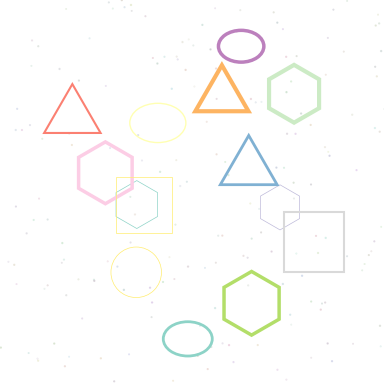[{"shape": "oval", "thickness": 2, "radius": 0.32, "center": [0.488, 0.12]}, {"shape": "hexagon", "thickness": 0.5, "radius": 0.31, "center": [0.355, 0.469]}, {"shape": "oval", "thickness": 1, "radius": 0.36, "center": [0.41, 0.681]}, {"shape": "hexagon", "thickness": 0.5, "radius": 0.29, "center": [0.727, 0.461]}, {"shape": "triangle", "thickness": 1.5, "radius": 0.42, "center": [0.188, 0.697]}, {"shape": "triangle", "thickness": 2, "radius": 0.43, "center": [0.646, 0.563]}, {"shape": "triangle", "thickness": 3, "radius": 0.4, "center": [0.576, 0.751]}, {"shape": "hexagon", "thickness": 2.5, "radius": 0.41, "center": [0.653, 0.212]}, {"shape": "hexagon", "thickness": 2.5, "radius": 0.4, "center": [0.274, 0.551]}, {"shape": "square", "thickness": 1.5, "radius": 0.39, "center": [0.815, 0.372]}, {"shape": "oval", "thickness": 2.5, "radius": 0.29, "center": [0.626, 0.88]}, {"shape": "hexagon", "thickness": 3, "radius": 0.38, "center": [0.764, 0.756]}, {"shape": "square", "thickness": 0.5, "radius": 0.36, "center": [0.374, 0.468]}, {"shape": "circle", "thickness": 0.5, "radius": 0.33, "center": [0.354, 0.293]}]